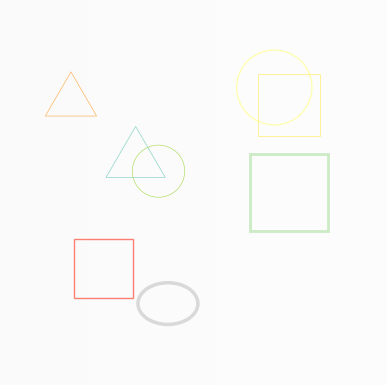[{"shape": "triangle", "thickness": 0.5, "radius": 0.44, "center": [0.35, 0.583]}, {"shape": "circle", "thickness": 1, "radius": 0.49, "center": [0.708, 0.773]}, {"shape": "square", "thickness": 1, "radius": 0.38, "center": [0.267, 0.302]}, {"shape": "triangle", "thickness": 0.5, "radius": 0.38, "center": [0.183, 0.737]}, {"shape": "circle", "thickness": 0.5, "radius": 0.34, "center": [0.409, 0.555]}, {"shape": "oval", "thickness": 2.5, "radius": 0.39, "center": [0.433, 0.211]}, {"shape": "square", "thickness": 2, "radius": 0.5, "center": [0.746, 0.5]}, {"shape": "square", "thickness": 0.5, "radius": 0.4, "center": [0.745, 0.727]}]